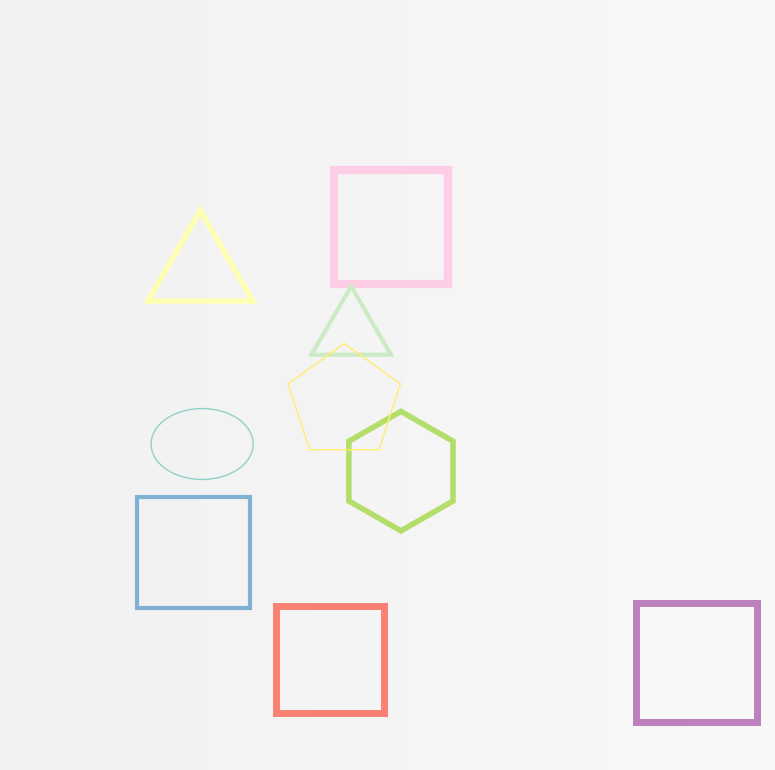[{"shape": "oval", "thickness": 0.5, "radius": 0.33, "center": [0.261, 0.423]}, {"shape": "triangle", "thickness": 2, "radius": 0.39, "center": [0.259, 0.648]}, {"shape": "square", "thickness": 2.5, "radius": 0.35, "center": [0.426, 0.144]}, {"shape": "square", "thickness": 1.5, "radius": 0.36, "center": [0.249, 0.282]}, {"shape": "hexagon", "thickness": 2, "radius": 0.39, "center": [0.517, 0.388]}, {"shape": "square", "thickness": 3, "radius": 0.37, "center": [0.504, 0.706]}, {"shape": "square", "thickness": 2.5, "radius": 0.39, "center": [0.899, 0.14]}, {"shape": "triangle", "thickness": 1.5, "radius": 0.3, "center": [0.453, 0.569]}, {"shape": "pentagon", "thickness": 0.5, "radius": 0.38, "center": [0.444, 0.478]}]